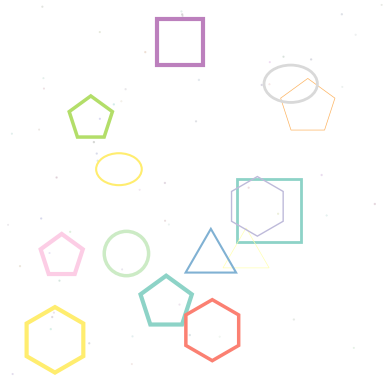[{"shape": "square", "thickness": 2, "radius": 0.41, "center": [0.699, 0.452]}, {"shape": "pentagon", "thickness": 3, "radius": 0.35, "center": [0.432, 0.214]}, {"shape": "triangle", "thickness": 0.5, "radius": 0.35, "center": [0.639, 0.339]}, {"shape": "hexagon", "thickness": 1, "radius": 0.39, "center": [0.668, 0.464]}, {"shape": "hexagon", "thickness": 2.5, "radius": 0.4, "center": [0.551, 0.142]}, {"shape": "triangle", "thickness": 1.5, "radius": 0.38, "center": [0.548, 0.33]}, {"shape": "pentagon", "thickness": 0.5, "radius": 0.37, "center": [0.799, 0.722]}, {"shape": "pentagon", "thickness": 2.5, "radius": 0.3, "center": [0.236, 0.692]}, {"shape": "pentagon", "thickness": 3, "radius": 0.29, "center": [0.16, 0.335]}, {"shape": "oval", "thickness": 2, "radius": 0.35, "center": [0.755, 0.782]}, {"shape": "square", "thickness": 3, "radius": 0.3, "center": [0.467, 0.891]}, {"shape": "circle", "thickness": 2.5, "radius": 0.29, "center": [0.328, 0.342]}, {"shape": "hexagon", "thickness": 3, "radius": 0.43, "center": [0.143, 0.117]}, {"shape": "oval", "thickness": 1.5, "radius": 0.3, "center": [0.309, 0.561]}]